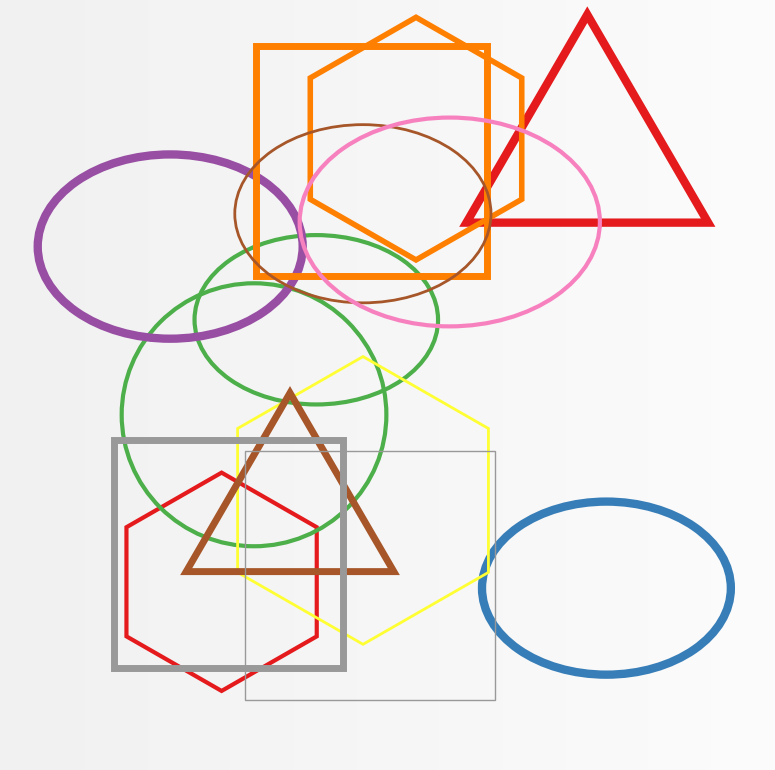[{"shape": "hexagon", "thickness": 1.5, "radius": 0.71, "center": [0.286, 0.244]}, {"shape": "triangle", "thickness": 3, "radius": 0.9, "center": [0.758, 0.801]}, {"shape": "oval", "thickness": 3, "radius": 0.8, "center": [0.782, 0.236]}, {"shape": "circle", "thickness": 1.5, "radius": 0.85, "center": [0.328, 0.461]}, {"shape": "oval", "thickness": 1.5, "radius": 0.79, "center": [0.408, 0.585]}, {"shape": "oval", "thickness": 3, "radius": 0.85, "center": [0.22, 0.68]}, {"shape": "hexagon", "thickness": 2, "radius": 0.79, "center": [0.537, 0.82]}, {"shape": "square", "thickness": 2.5, "radius": 0.75, "center": [0.479, 0.791]}, {"shape": "hexagon", "thickness": 1, "radius": 0.93, "center": [0.468, 0.35]}, {"shape": "oval", "thickness": 1, "radius": 0.83, "center": [0.468, 0.722]}, {"shape": "triangle", "thickness": 2.5, "radius": 0.77, "center": [0.374, 0.335]}, {"shape": "oval", "thickness": 1.5, "radius": 0.97, "center": [0.58, 0.712]}, {"shape": "square", "thickness": 2.5, "radius": 0.74, "center": [0.295, 0.281]}, {"shape": "square", "thickness": 0.5, "radius": 0.81, "center": [0.478, 0.253]}]